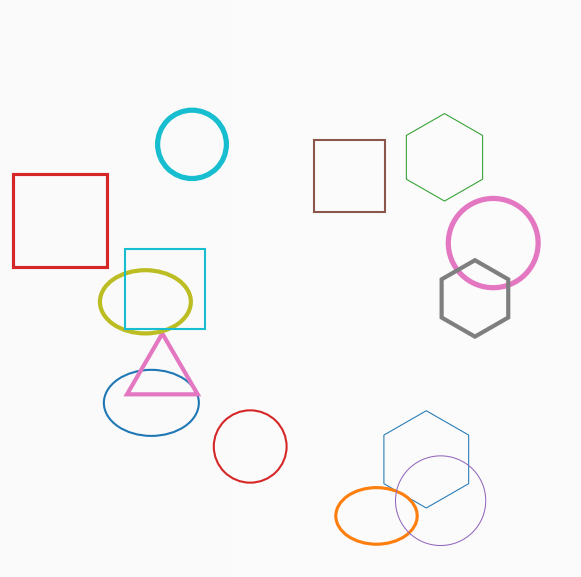[{"shape": "oval", "thickness": 1, "radius": 0.41, "center": [0.26, 0.302]}, {"shape": "hexagon", "thickness": 0.5, "radius": 0.42, "center": [0.733, 0.204]}, {"shape": "oval", "thickness": 1.5, "radius": 0.35, "center": [0.648, 0.106]}, {"shape": "hexagon", "thickness": 0.5, "radius": 0.38, "center": [0.765, 0.727]}, {"shape": "circle", "thickness": 1, "radius": 0.31, "center": [0.43, 0.226]}, {"shape": "square", "thickness": 1.5, "radius": 0.4, "center": [0.104, 0.618]}, {"shape": "circle", "thickness": 0.5, "radius": 0.39, "center": [0.758, 0.132]}, {"shape": "square", "thickness": 1, "radius": 0.31, "center": [0.601, 0.694]}, {"shape": "triangle", "thickness": 2, "radius": 0.35, "center": [0.279, 0.351]}, {"shape": "circle", "thickness": 2.5, "radius": 0.39, "center": [0.849, 0.578]}, {"shape": "hexagon", "thickness": 2, "radius": 0.33, "center": [0.817, 0.482]}, {"shape": "oval", "thickness": 2, "radius": 0.39, "center": [0.25, 0.477]}, {"shape": "circle", "thickness": 2.5, "radius": 0.3, "center": [0.33, 0.749]}, {"shape": "square", "thickness": 1, "radius": 0.35, "center": [0.284, 0.499]}]